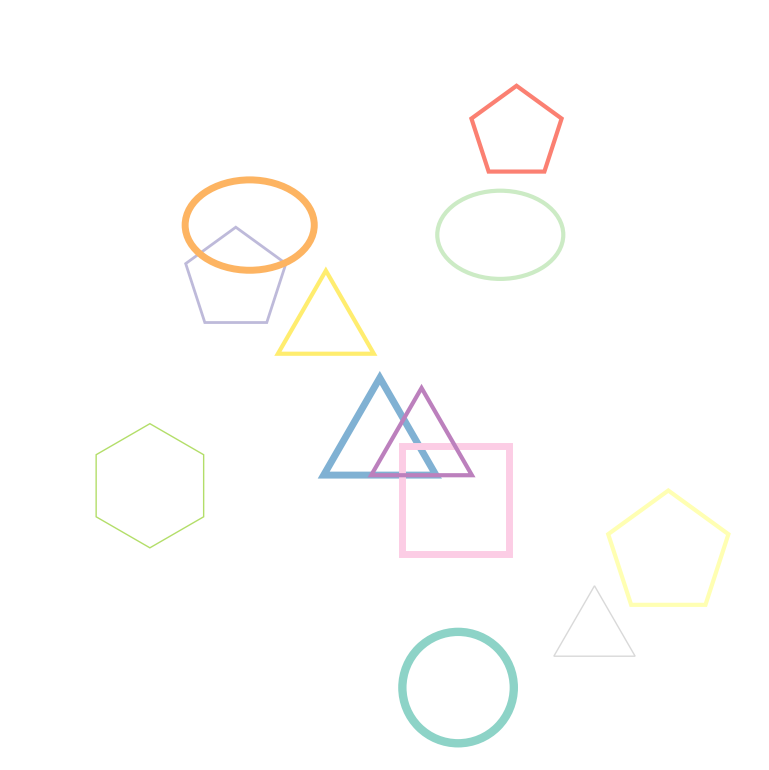[{"shape": "circle", "thickness": 3, "radius": 0.36, "center": [0.595, 0.107]}, {"shape": "pentagon", "thickness": 1.5, "radius": 0.41, "center": [0.868, 0.281]}, {"shape": "pentagon", "thickness": 1, "radius": 0.34, "center": [0.306, 0.636]}, {"shape": "pentagon", "thickness": 1.5, "radius": 0.31, "center": [0.671, 0.827]}, {"shape": "triangle", "thickness": 2.5, "radius": 0.42, "center": [0.493, 0.425]}, {"shape": "oval", "thickness": 2.5, "radius": 0.42, "center": [0.324, 0.708]}, {"shape": "hexagon", "thickness": 0.5, "radius": 0.4, "center": [0.195, 0.369]}, {"shape": "square", "thickness": 2.5, "radius": 0.35, "center": [0.591, 0.351]}, {"shape": "triangle", "thickness": 0.5, "radius": 0.3, "center": [0.772, 0.178]}, {"shape": "triangle", "thickness": 1.5, "radius": 0.38, "center": [0.547, 0.421]}, {"shape": "oval", "thickness": 1.5, "radius": 0.41, "center": [0.65, 0.695]}, {"shape": "triangle", "thickness": 1.5, "radius": 0.36, "center": [0.423, 0.577]}]